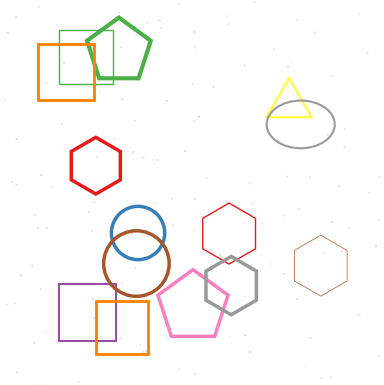[{"shape": "hexagon", "thickness": 1, "radius": 0.4, "center": [0.595, 0.393]}, {"shape": "hexagon", "thickness": 2.5, "radius": 0.37, "center": [0.249, 0.57]}, {"shape": "circle", "thickness": 2.5, "radius": 0.35, "center": [0.359, 0.395]}, {"shape": "pentagon", "thickness": 3, "radius": 0.44, "center": [0.309, 0.867]}, {"shape": "square", "thickness": 1, "radius": 0.35, "center": [0.222, 0.851]}, {"shape": "square", "thickness": 1.5, "radius": 0.37, "center": [0.228, 0.187]}, {"shape": "square", "thickness": 2, "radius": 0.36, "center": [0.172, 0.814]}, {"shape": "square", "thickness": 2, "radius": 0.34, "center": [0.317, 0.149]}, {"shape": "triangle", "thickness": 1.5, "radius": 0.34, "center": [0.751, 0.729]}, {"shape": "circle", "thickness": 2.5, "radius": 0.43, "center": [0.354, 0.315]}, {"shape": "hexagon", "thickness": 0.5, "radius": 0.4, "center": [0.833, 0.31]}, {"shape": "pentagon", "thickness": 2.5, "radius": 0.48, "center": [0.501, 0.204]}, {"shape": "hexagon", "thickness": 2.5, "radius": 0.38, "center": [0.6, 0.258]}, {"shape": "oval", "thickness": 1.5, "radius": 0.44, "center": [0.781, 0.677]}]